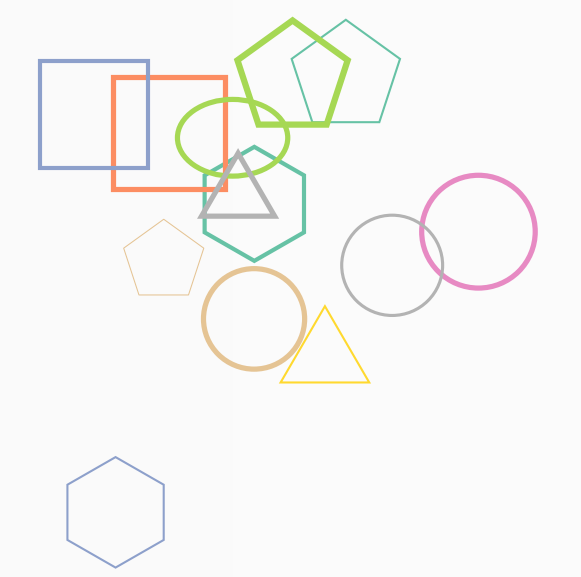[{"shape": "pentagon", "thickness": 1, "radius": 0.49, "center": [0.595, 0.867]}, {"shape": "hexagon", "thickness": 2, "radius": 0.49, "center": [0.438, 0.646]}, {"shape": "square", "thickness": 2.5, "radius": 0.48, "center": [0.291, 0.769]}, {"shape": "hexagon", "thickness": 1, "radius": 0.48, "center": [0.199, 0.112]}, {"shape": "square", "thickness": 2, "radius": 0.46, "center": [0.162, 0.802]}, {"shape": "circle", "thickness": 2.5, "radius": 0.49, "center": [0.823, 0.598]}, {"shape": "pentagon", "thickness": 3, "radius": 0.5, "center": [0.503, 0.864]}, {"shape": "oval", "thickness": 2.5, "radius": 0.47, "center": [0.4, 0.761]}, {"shape": "triangle", "thickness": 1, "radius": 0.44, "center": [0.559, 0.381]}, {"shape": "pentagon", "thickness": 0.5, "radius": 0.36, "center": [0.282, 0.547]}, {"shape": "circle", "thickness": 2.5, "radius": 0.44, "center": [0.437, 0.447]}, {"shape": "circle", "thickness": 1.5, "radius": 0.43, "center": [0.675, 0.54]}, {"shape": "triangle", "thickness": 2.5, "radius": 0.36, "center": [0.41, 0.661]}]